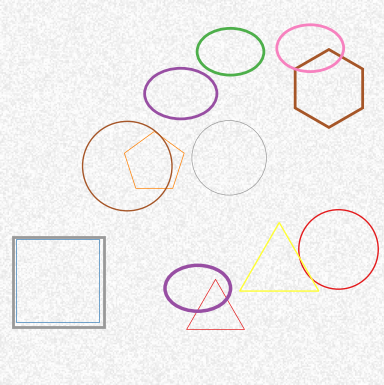[{"shape": "circle", "thickness": 1, "radius": 0.52, "center": [0.879, 0.352]}, {"shape": "triangle", "thickness": 0.5, "radius": 0.43, "center": [0.56, 0.188]}, {"shape": "square", "thickness": 0.5, "radius": 0.54, "center": [0.149, 0.272]}, {"shape": "oval", "thickness": 2, "radius": 0.43, "center": [0.599, 0.866]}, {"shape": "oval", "thickness": 2.5, "radius": 0.43, "center": [0.514, 0.251]}, {"shape": "oval", "thickness": 2, "radius": 0.47, "center": [0.47, 0.757]}, {"shape": "pentagon", "thickness": 0.5, "radius": 0.41, "center": [0.401, 0.577]}, {"shape": "triangle", "thickness": 1, "radius": 0.59, "center": [0.725, 0.303]}, {"shape": "hexagon", "thickness": 2, "radius": 0.51, "center": [0.854, 0.77]}, {"shape": "circle", "thickness": 1, "radius": 0.58, "center": [0.331, 0.569]}, {"shape": "oval", "thickness": 2, "radius": 0.43, "center": [0.806, 0.875]}, {"shape": "circle", "thickness": 0.5, "radius": 0.48, "center": [0.595, 0.59]}, {"shape": "square", "thickness": 2, "radius": 0.59, "center": [0.152, 0.268]}]